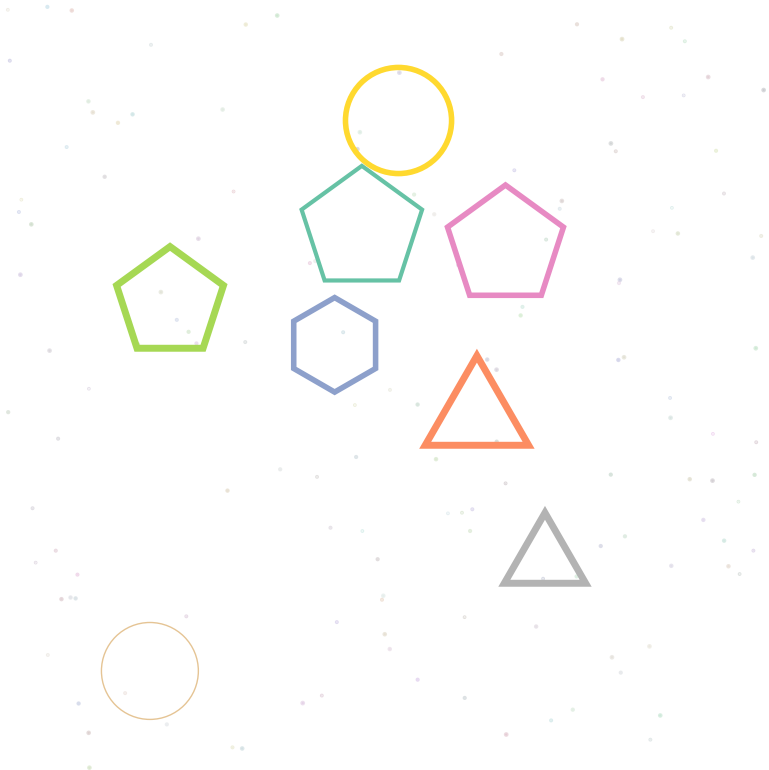[{"shape": "pentagon", "thickness": 1.5, "radius": 0.41, "center": [0.47, 0.702]}, {"shape": "triangle", "thickness": 2.5, "radius": 0.39, "center": [0.619, 0.461]}, {"shape": "hexagon", "thickness": 2, "radius": 0.31, "center": [0.435, 0.552]}, {"shape": "pentagon", "thickness": 2, "radius": 0.4, "center": [0.656, 0.681]}, {"shape": "pentagon", "thickness": 2.5, "radius": 0.36, "center": [0.221, 0.607]}, {"shape": "circle", "thickness": 2, "radius": 0.34, "center": [0.518, 0.844]}, {"shape": "circle", "thickness": 0.5, "radius": 0.31, "center": [0.195, 0.129]}, {"shape": "triangle", "thickness": 2.5, "radius": 0.3, "center": [0.708, 0.273]}]